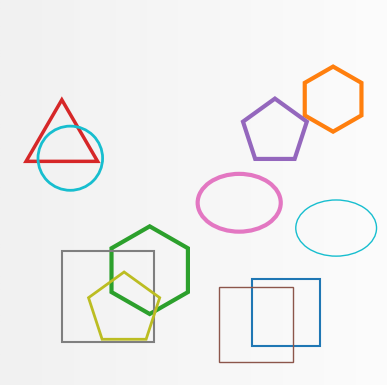[{"shape": "square", "thickness": 1.5, "radius": 0.44, "center": [0.738, 0.188]}, {"shape": "hexagon", "thickness": 3, "radius": 0.42, "center": [0.86, 0.743]}, {"shape": "hexagon", "thickness": 3, "radius": 0.57, "center": [0.386, 0.298]}, {"shape": "triangle", "thickness": 2.5, "radius": 0.53, "center": [0.16, 0.634]}, {"shape": "pentagon", "thickness": 3, "radius": 0.43, "center": [0.709, 0.657]}, {"shape": "square", "thickness": 1, "radius": 0.48, "center": [0.66, 0.157]}, {"shape": "oval", "thickness": 3, "radius": 0.54, "center": [0.617, 0.473]}, {"shape": "square", "thickness": 1.5, "radius": 0.59, "center": [0.279, 0.23]}, {"shape": "pentagon", "thickness": 2, "radius": 0.48, "center": [0.32, 0.197]}, {"shape": "circle", "thickness": 2, "radius": 0.42, "center": [0.181, 0.589]}, {"shape": "oval", "thickness": 1, "radius": 0.52, "center": [0.868, 0.408]}]